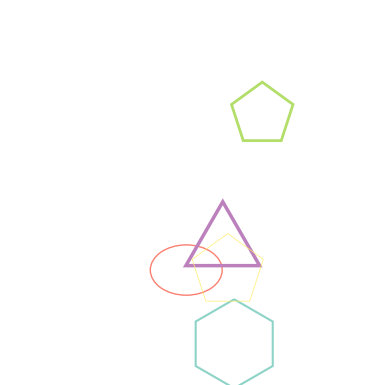[{"shape": "hexagon", "thickness": 1.5, "radius": 0.58, "center": [0.608, 0.107]}, {"shape": "oval", "thickness": 1, "radius": 0.47, "center": [0.484, 0.299]}, {"shape": "pentagon", "thickness": 2, "radius": 0.42, "center": [0.681, 0.703]}, {"shape": "triangle", "thickness": 2.5, "radius": 0.55, "center": [0.579, 0.365]}, {"shape": "pentagon", "thickness": 0.5, "radius": 0.49, "center": [0.592, 0.296]}]